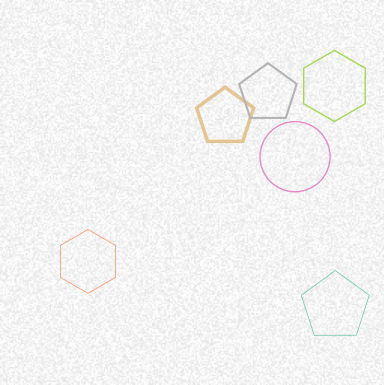[{"shape": "pentagon", "thickness": 0.5, "radius": 0.46, "center": [0.871, 0.204]}, {"shape": "hexagon", "thickness": 0.5, "radius": 0.41, "center": [0.228, 0.321]}, {"shape": "circle", "thickness": 1, "radius": 0.46, "center": [0.766, 0.593]}, {"shape": "hexagon", "thickness": 1, "radius": 0.46, "center": [0.869, 0.777]}, {"shape": "pentagon", "thickness": 2.5, "radius": 0.39, "center": [0.585, 0.696]}, {"shape": "pentagon", "thickness": 1.5, "radius": 0.39, "center": [0.696, 0.757]}]